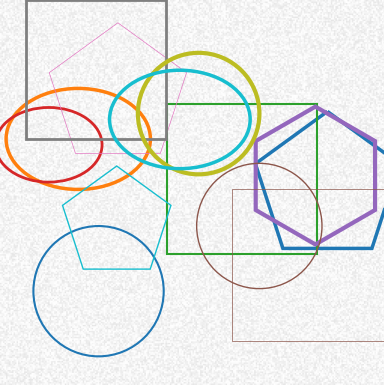[{"shape": "pentagon", "thickness": 2.5, "radius": 0.98, "center": [0.85, 0.514]}, {"shape": "circle", "thickness": 1.5, "radius": 0.85, "center": [0.256, 0.244]}, {"shape": "oval", "thickness": 2.5, "radius": 0.94, "center": [0.203, 0.639]}, {"shape": "square", "thickness": 1.5, "radius": 0.97, "center": [0.628, 0.535]}, {"shape": "oval", "thickness": 2, "radius": 0.69, "center": [0.127, 0.624]}, {"shape": "hexagon", "thickness": 3, "radius": 0.89, "center": [0.819, 0.544]}, {"shape": "square", "thickness": 0.5, "radius": 0.99, "center": [0.799, 0.312]}, {"shape": "circle", "thickness": 1, "radius": 0.81, "center": [0.674, 0.413]}, {"shape": "pentagon", "thickness": 0.5, "radius": 0.94, "center": [0.306, 0.753]}, {"shape": "square", "thickness": 2, "radius": 0.9, "center": [0.249, 0.82]}, {"shape": "circle", "thickness": 3, "radius": 0.79, "center": [0.516, 0.705]}, {"shape": "oval", "thickness": 2.5, "radius": 0.91, "center": [0.467, 0.69]}, {"shape": "pentagon", "thickness": 1, "radius": 0.74, "center": [0.303, 0.421]}]